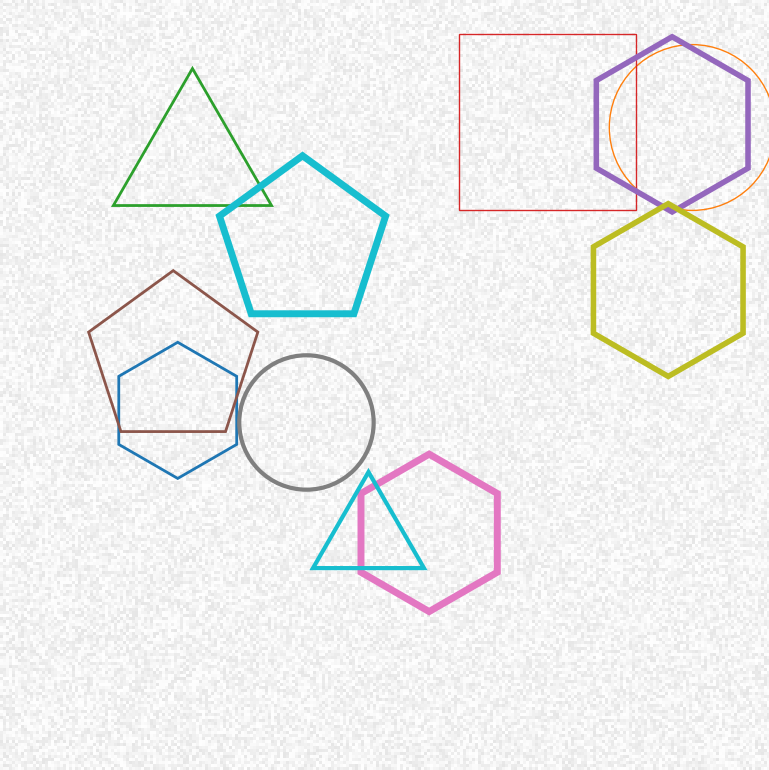[{"shape": "hexagon", "thickness": 1, "radius": 0.44, "center": [0.231, 0.467]}, {"shape": "circle", "thickness": 0.5, "radius": 0.54, "center": [0.899, 0.834]}, {"shape": "triangle", "thickness": 1, "radius": 0.59, "center": [0.25, 0.792]}, {"shape": "square", "thickness": 0.5, "radius": 0.57, "center": [0.711, 0.842]}, {"shape": "hexagon", "thickness": 2, "radius": 0.57, "center": [0.873, 0.839]}, {"shape": "pentagon", "thickness": 1, "radius": 0.58, "center": [0.225, 0.533]}, {"shape": "hexagon", "thickness": 2.5, "radius": 0.51, "center": [0.557, 0.308]}, {"shape": "circle", "thickness": 1.5, "radius": 0.44, "center": [0.398, 0.451]}, {"shape": "hexagon", "thickness": 2, "radius": 0.56, "center": [0.868, 0.623]}, {"shape": "pentagon", "thickness": 2.5, "radius": 0.57, "center": [0.393, 0.684]}, {"shape": "triangle", "thickness": 1.5, "radius": 0.42, "center": [0.479, 0.304]}]